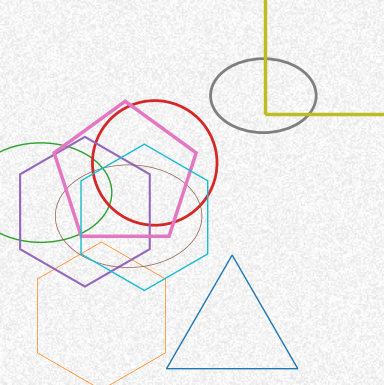[{"shape": "triangle", "thickness": 1, "radius": 0.98, "center": [0.603, 0.141]}, {"shape": "hexagon", "thickness": 0.5, "radius": 0.96, "center": [0.263, 0.179]}, {"shape": "oval", "thickness": 1, "radius": 0.92, "center": [0.106, 0.5]}, {"shape": "circle", "thickness": 2, "radius": 0.81, "center": [0.402, 0.577]}, {"shape": "hexagon", "thickness": 1.5, "radius": 0.97, "center": [0.221, 0.45]}, {"shape": "oval", "thickness": 0.5, "radius": 0.95, "center": [0.334, 0.438]}, {"shape": "pentagon", "thickness": 2.5, "radius": 0.97, "center": [0.325, 0.543]}, {"shape": "oval", "thickness": 2, "radius": 0.69, "center": [0.684, 0.752]}, {"shape": "square", "thickness": 2.5, "radius": 0.82, "center": [0.852, 0.868]}, {"shape": "hexagon", "thickness": 1, "radius": 0.95, "center": [0.375, 0.435]}]